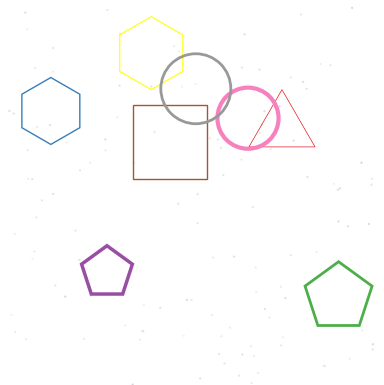[{"shape": "triangle", "thickness": 0.5, "radius": 0.5, "center": [0.732, 0.668]}, {"shape": "hexagon", "thickness": 1, "radius": 0.43, "center": [0.132, 0.712]}, {"shape": "pentagon", "thickness": 2, "radius": 0.46, "center": [0.879, 0.229]}, {"shape": "pentagon", "thickness": 2.5, "radius": 0.35, "center": [0.278, 0.292]}, {"shape": "hexagon", "thickness": 1, "radius": 0.47, "center": [0.393, 0.862]}, {"shape": "square", "thickness": 1, "radius": 0.48, "center": [0.441, 0.632]}, {"shape": "circle", "thickness": 3, "radius": 0.4, "center": [0.644, 0.693]}, {"shape": "circle", "thickness": 2, "radius": 0.45, "center": [0.509, 0.769]}]